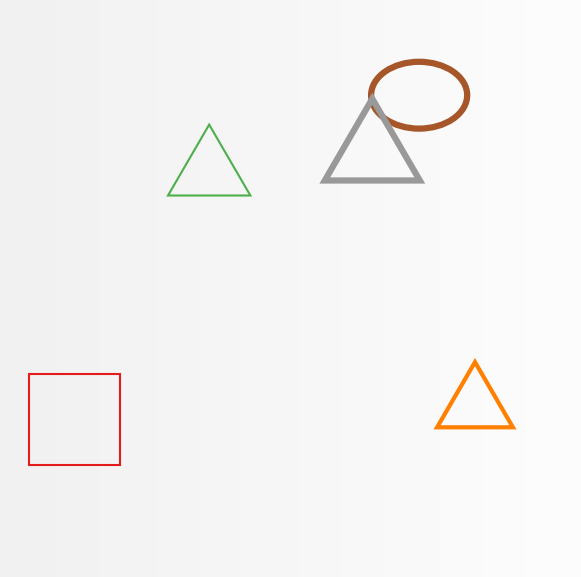[{"shape": "square", "thickness": 1, "radius": 0.39, "center": [0.128, 0.273]}, {"shape": "triangle", "thickness": 1, "radius": 0.41, "center": [0.36, 0.702]}, {"shape": "triangle", "thickness": 2, "radius": 0.38, "center": [0.817, 0.297]}, {"shape": "oval", "thickness": 3, "radius": 0.41, "center": [0.721, 0.834]}, {"shape": "triangle", "thickness": 3, "radius": 0.47, "center": [0.641, 0.734]}]